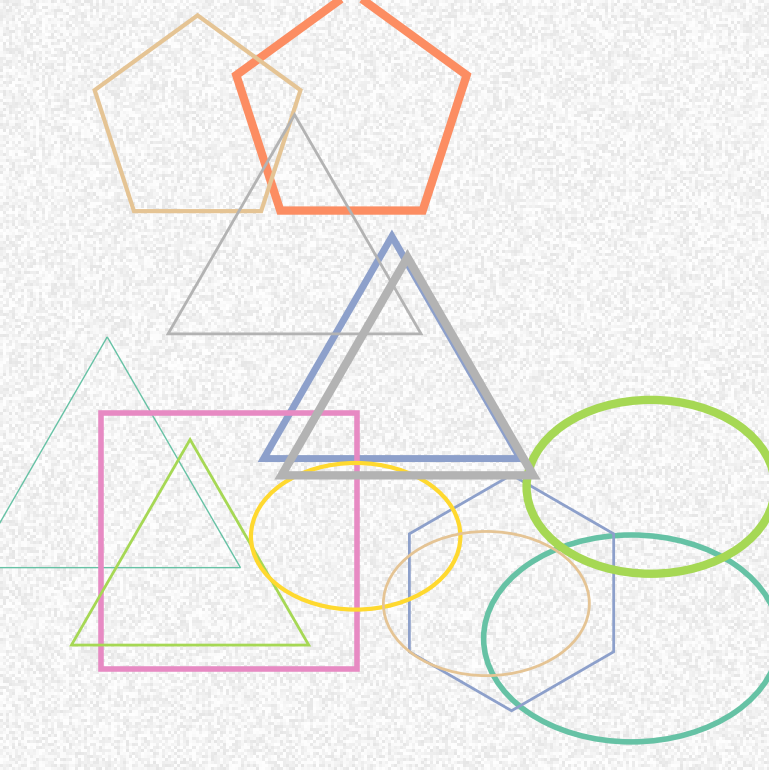[{"shape": "oval", "thickness": 2, "radius": 0.96, "center": [0.82, 0.171]}, {"shape": "triangle", "thickness": 0.5, "radius": 1.0, "center": [0.139, 0.363]}, {"shape": "pentagon", "thickness": 3, "radius": 0.79, "center": [0.456, 0.854]}, {"shape": "triangle", "thickness": 2.5, "radius": 0.96, "center": [0.509, 0.501]}, {"shape": "hexagon", "thickness": 1, "radius": 0.77, "center": [0.664, 0.23]}, {"shape": "square", "thickness": 2, "radius": 0.83, "center": [0.298, 0.297]}, {"shape": "triangle", "thickness": 1, "radius": 0.89, "center": [0.247, 0.251]}, {"shape": "oval", "thickness": 3, "radius": 0.81, "center": [0.845, 0.368]}, {"shape": "oval", "thickness": 1.5, "radius": 0.68, "center": [0.462, 0.304]}, {"shape": "oval", "thickness": 1, "radius": 0.67, "center": [0.632, 0.216]}, {"shape": "pentagon", "thickness": 1.5, "radius": 0.7, "center": [0.257, 0.84]}, {"shape": "triangle", "thickness": 3, "radius": 0.94, "center": [0.529, 0.477]}, {"shape": "triangle", "thickness": 1, "radius": 0.95, "center": [0.383, 0.661]}]